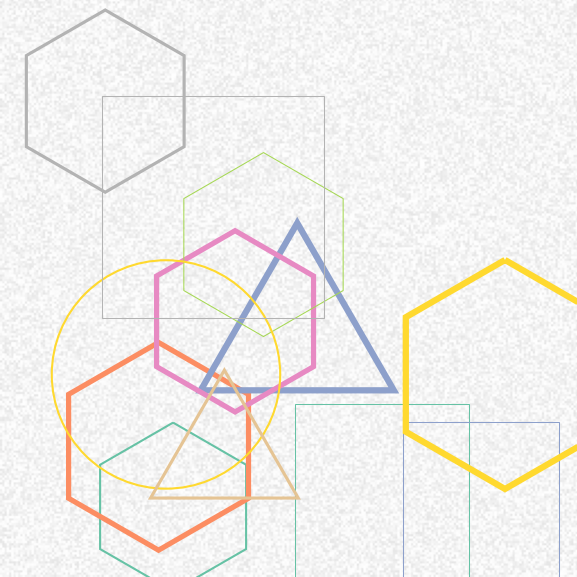[{"shape": "hexagon", "thickness": 1, "radius": 0.73, "center": [0.3, 0.121]}, {"shape": "square", "thickness": 0.5, "radius": 0.75, "center": [0.662, 0.149]}, {"shape": "hexagon", "thickness": 2.5, "radius": 0.9, "center": [0.275, 0.226]}, {"shape": "square", "thickness": 0.5, "radius": 0.68, "center": [0.833, 0.133]}, {"shape": "triangle", "thickness": 3, "radius": 0.97, "center": [0.515, 0.42]}, {"shape": "hexagon", "thickness": 2.5, "radius": 0.78, "center": [0.407, 0.443]}, {"shape": "hexagon", "thickness": 0.5, "radius": 0.8, "center": [0.456, 0.576]}, {"shape": "circle", "thickness": 1, "radius": 0.99, "center": [0.287, 0.351]}, {"shape": "hexagon", "thickness": 3, "radius": 0.99, "center": [0.874, 0.351]}, {"shape": "triangle", "thickness": 1.5, "radius": 0.74, "center": [0.389, 0.211]}, {"shape": "square", "thickness": 0.5, "radius": 0.96, "center": [0.369, 0.641]}, {"shape": "hexagon", "thickness": 1.5, "radius": 0.79, "center": [0.182, 0.824]}]